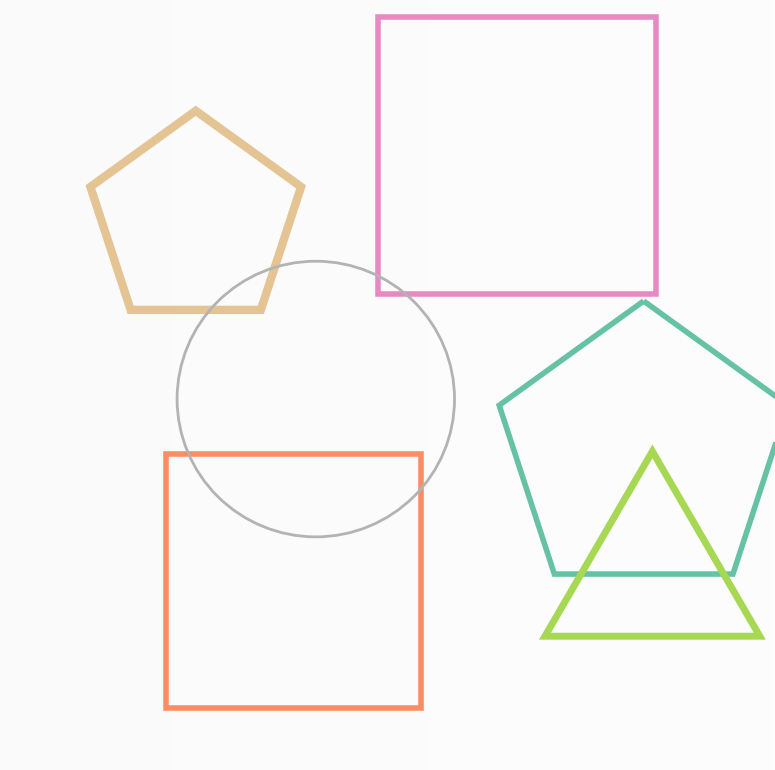[{"shape": "pentagon", "thickness": 2, "radius": 0.98, "center": [0.831, 0.413]}, {"shape": "square", "thickness": 2, "radius": 0.82, "center": [0.379, 0.245]}, {"shape": "square", "thickness": 2, "radius": 0.9, "center": [0.667, 0.799]}, {"shape": "triangle", "thickness": 2.5, "radius": 0.8, "center": [0.842, 0.254]}, {"shape": "pentagon", "thickness": 3, "radius": 0.71, "center": [0.253, 0.713]}, {"shape": "circle", "thickness": 1, "radius": 0.89, "center": [0.407, 0.482]}]